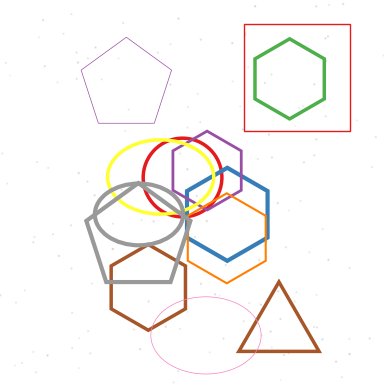[{"shape": "circle", "thickness": 2.5, "radius": 0.51, "center": [0.474, 0.539]}, {"shape": "square", "thickness": 1, "radius": 0.69, "center": [0.771, 0.799]}, {"shape": "hexagon", "thickness": 3, "radius": 0.6, "center": [0.59, 0.443]}, {"shape": "hexagon", "thickness": 2.5, "radius": 0.52, "center": [0.752, 0.795]}, {"shape": "hexagon", "thickness": 2, "radius": 0.51, "center": [0.538, 0.557]}, {"shape": "pentagon", "thickness": 0.5, "radius": 0.62, "center": [0.328, 0.78]}, {"shape": "hexagon", "thickness": 1.5, "radius": 0.58, "center": [0.589, 0.381]}, {"shape": "oval", "thickness": 2.5, "radius": 0.69, "center": [0.417, 0.54]}, {"shape": "hexagon", "thickness": 2.5, "radius": 0.56, "center": [0.385, 0.254]}, {"shape": "triangle", "thickness": 2.5, "radius": 0.6, "center": [0.725, 0.147]}, {"shape": "oval", "thickness": 0.5, "radius": 0.72, "center": [0.535, 0.129]}, {"shape": "pentagon", "thickness": 3, "radius": 0.71, "center": [0.359, 0.382]}, {"shape": "oval", "thickness": 3, "radius": 0.57, "center": [0.361, 0.443]}]